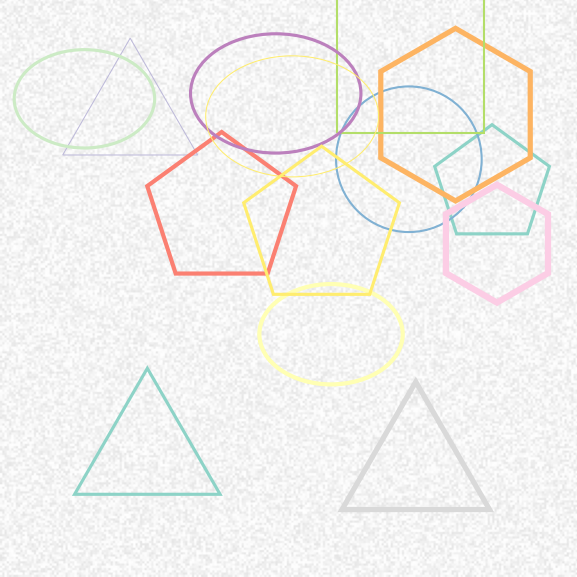[{"shape": "pentagon", "thickness": 1.5, "radius": 0.52, "center": [0.852, 0.679]}, {"shape": "triangle", "thickness": 1.5, "radius": 0.73, "center": [0.255, 0.216]}, {"shape": "oval", "thickness": 2, "radius": 0.62, "center": [0.573, 0.42]}, {"shape": "triangle", "thickness": 0.5, "radius": 0.67, "center": [0.225, 0.798]}, {"shape": "pentagon", "thickness": 2, "radius": 0.68, "center": [0.384, 0.635]}, {"shape": "circle", "thickness": 1, "radius": 0.63, "center": [0.708, 0.723]}, {"shape": "hexagon", "thickness": 2.5, "radius": 0.75, "center": [0.789, 0.801]}, {"shape": "square", "thickness": 1, "radius": 0.63, "center": [0.711, 0.895]}, {"shape": "hexagon", "thickness": 3, "radius": 0.51, "center": [0.861, 0.577]}, {"shape": "triangle", "thickness": 2.5, "radius": 0.74, "center": [0.72, 0.191]}, {"shape": "oval", "thickness": 1.5, "radius": 0.74, "center": [0.477, 0.837]}, {"shape": "oval", "thickness": 1.5, "radius": 0.61, "center": [0.146, 0.828]}, {"shape": "pentagon", "thickness": 1.5, "radius": 0.71, "center": [0.557, 0.604]}, {"shape": "oval", "thickness": 0.5, "radius": 0.75, "center": [0.506, 0.798]}]